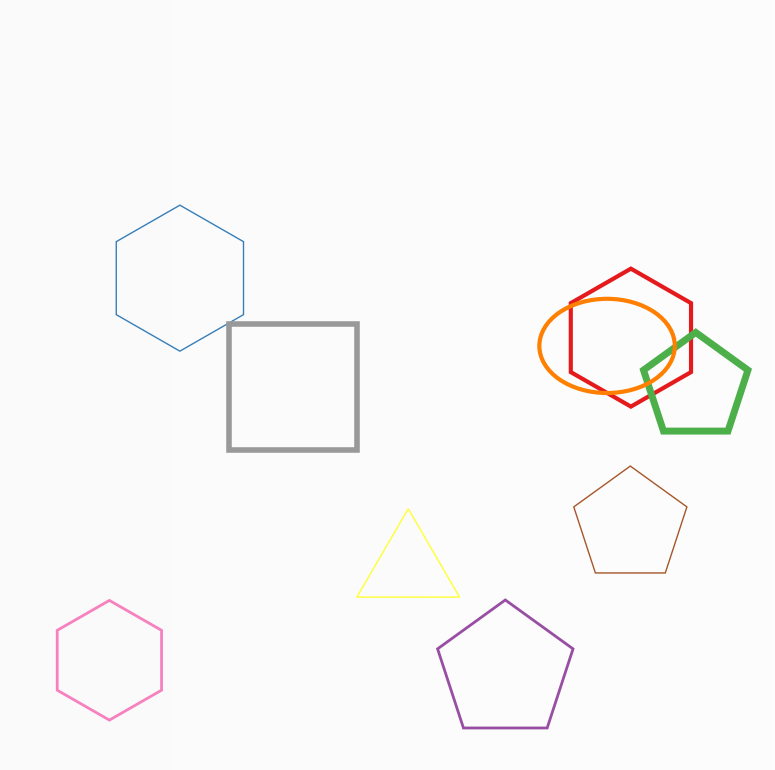[{"shape": "hexagon", "thickness": 1.5, "radius": 0.45, "center": [0.814, 0.562]}, {"shape": "hexagon", "thickness": 0.5, "radius": 0.47, "center": [0.232, 0.639]}, {"shape": "pentagon", "thickness": 2.5, "radius": 0.35, "center": [0.898, 0.497]}, {"shape": "pentagon", "thickness": 1, "radius": 0.46, "center": [0.652, 0.129]}, {"shape": "oval", "thickness": 1.5, "radius": 0.44, "center": [0.783, 0.551]}, {"shape": "triangle", "thickness": 0.5, "radius": 0.38, "center": [0.527, 0.263]}, {"shape": "pentagon", "thickness": 0.5, "radius": 0.38, "center": [0.813, 0.318]}, {"shape": "hexagon", "thickness": 1, "radius": 0.39, "center": [0.141, 0.143]}, {"shape": "square", "thickness": 2, "radius": 0.41, "center": [0.378, 0.497]}]